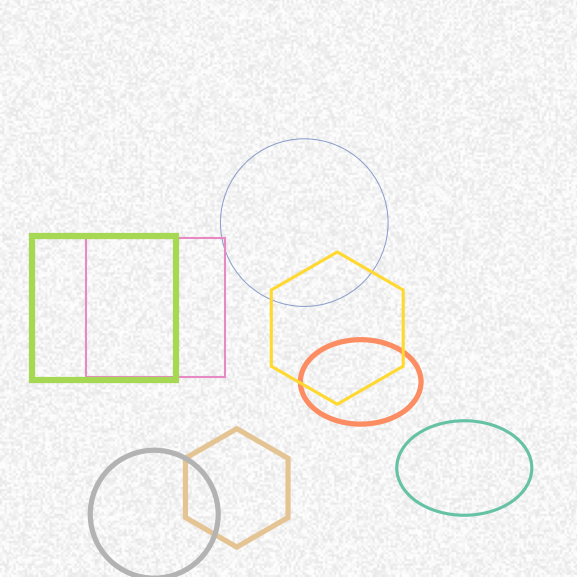[{"shape": "oval", "thickness": 1.5, "radius": 0.58, "center": [0.804, 0.189]}, {"shape": "oval", "thickness": 2.5, "radius": 0.52, "center": [0.625, 0.338]}, {"shape": "circle", "thickness": 0.5, "radius": 0.73, "center": [0.527, 0.614]}, {"shape": "square", "thickness": 1, "radius": 0.6, "center": [0.27, 0.467]}, {"shape": "square", "thickness": 3, "radius": 0.62, "center": [0.18, 0.466]}, {"shape": "hexagon", "thickness": 1.5, "radius": 0.66, "center": [0.584, 0.431]}, {"shape": "hexagon", "thickness": 2.5, "radius": 0.51, "center": [0.41, 0.154]}, {"shape": "circle", "thickness": 2.5, "radius": 0.55, "center": [0.267, 0.109]}]